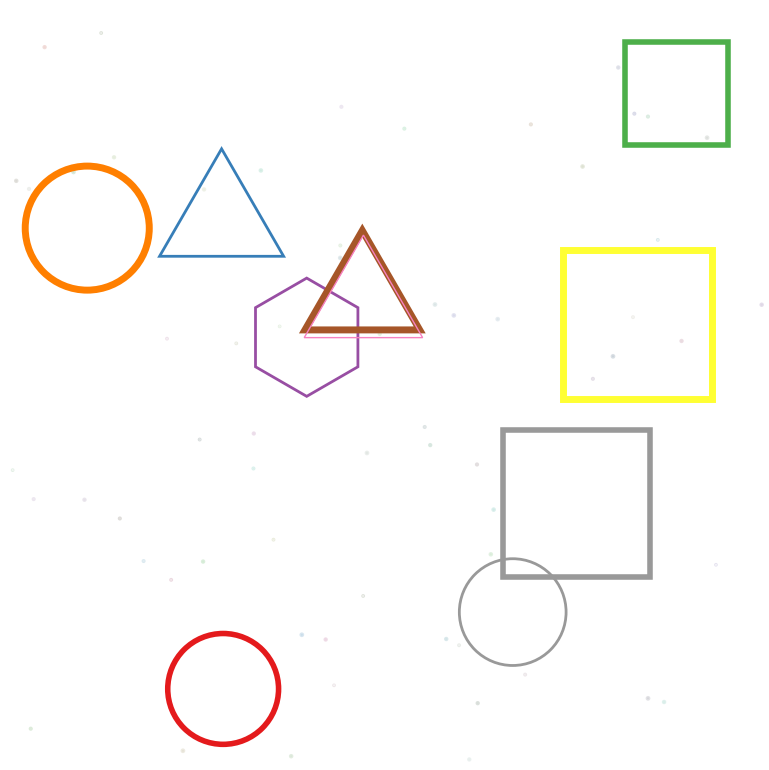[{"shape": "circle", "thickness": 2, "radius": 0.36, "center": [0.29, 0.105]}, {"shape": "triangle", "thickness": 1, "radius": 0.47, "center": [0.288, 0.714]}, {"shape": "square", "thickness": 2, "radius": 0.34, "center": [0.878, 0.878]}, {"shape": "hexagon", "thickness": 1, "radius": 0.38, "center": [0.398, 0.562]}, {"shape": "circle", "thickness": 2.5, "radius": 0.4, "center": [0.113, 0.704]}, {"shape": "square", "thickness": 2.5, "radius": 0.48, "center": [0.828, 0.579]}, {"shape": "triangle", "thickness": 2.5, "radius": 0.43, "center": [0.471, 0.615]}, {"shape": "triangle", "thickness": 0.5, "radius": 0.44, "center": [0.472, 0.606]}, {"shape": "square", "thickness": 2, "radius": 0.48, "center": [0.749, 0.346]}, {"shape": "circle", "thickness": 1, "radius": 0.35, "center": [0.666, 0.205]}]